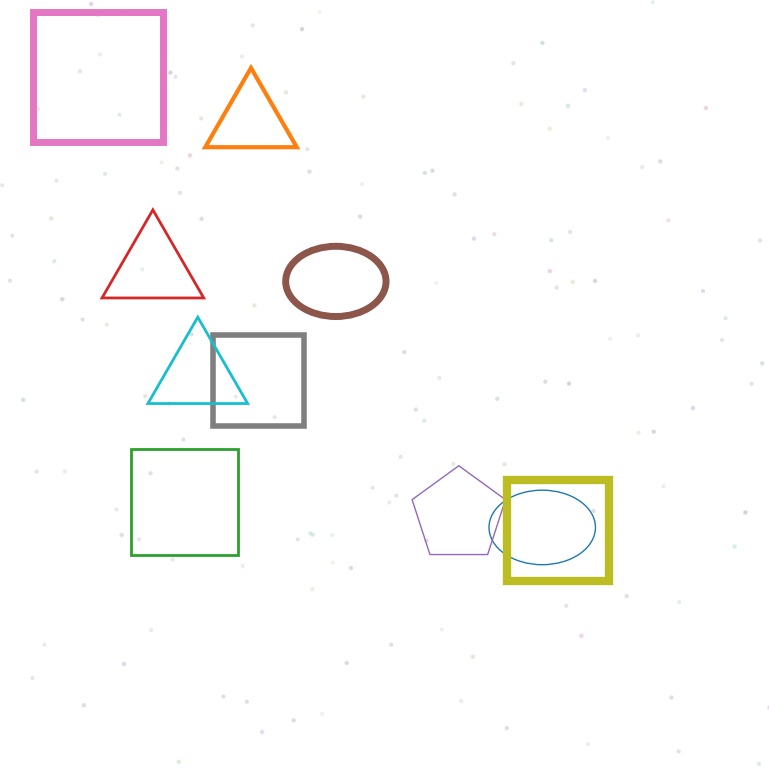[{"shape": "oval", "thickness": 0.5, "radius": 0.35, "center": [0.704, 0.315]}, {"shape": "triangle", "thickness": 1.5, "radius": 0.34, "center": [0.326, 0.843]}, {"shape": "square", "thickness": 1, "radius": 0.35, "center": [0.24, 0.348]}, {"shape": "triangle", "thickness": 1, "radius": 0.38, "center": [0.199, 0.651]}, {"shape": "pentagon", "thickness": 0.5, "radius": 0.32, "center": [0.596, 0.331]}, {"shape": "oval", "thickness": 2.5, "radius": 0.33, "center": [0.436, 0.635]}, {"shape": "square", "thickness": 2.5, "radius": 0.42, "center": [0.127, 0.9]}, {"shape": "square", "thickness": 2, "radius": 0.3, "center": [0.336, 0.506]}, {"shape": "square", "thickness": 3, "radius": 0.33, "center": [0.725, 0.311]}, {"shape": "triangle", "thickness": 1, "radius": 0.37, "center": [0.257, 0.513]}]